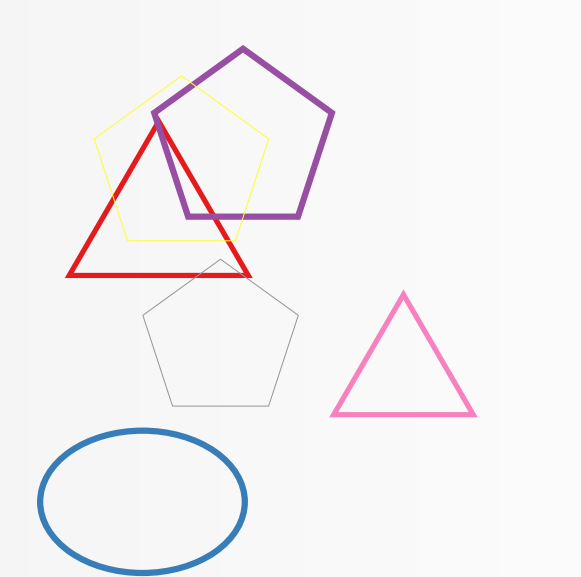[{"shape": "triangle", "thickness": 2.5, "radius": 0.89, "center": [0.273, 0.611]}, {"shape": "oval", "thickness": 3, "radius": 0.88, "center": [0.245, 0.13]}, {"shape": "pentagon", "thickness": 3, "radius": 0.8, "center": [0.418, 0.754]}, {"shape": "pentagon", "thickness": 0.5, "radius": 0.79, "center": [0.312, 0.71]}, {"shape": "triangle", "thickness": 2.5, "radius": 0.69, "center": [0.694, 0.35]}, {"shape": "pentagon", "thickness": 0.5, "radius": 0.7, "center": [0.379, 0.41]}]